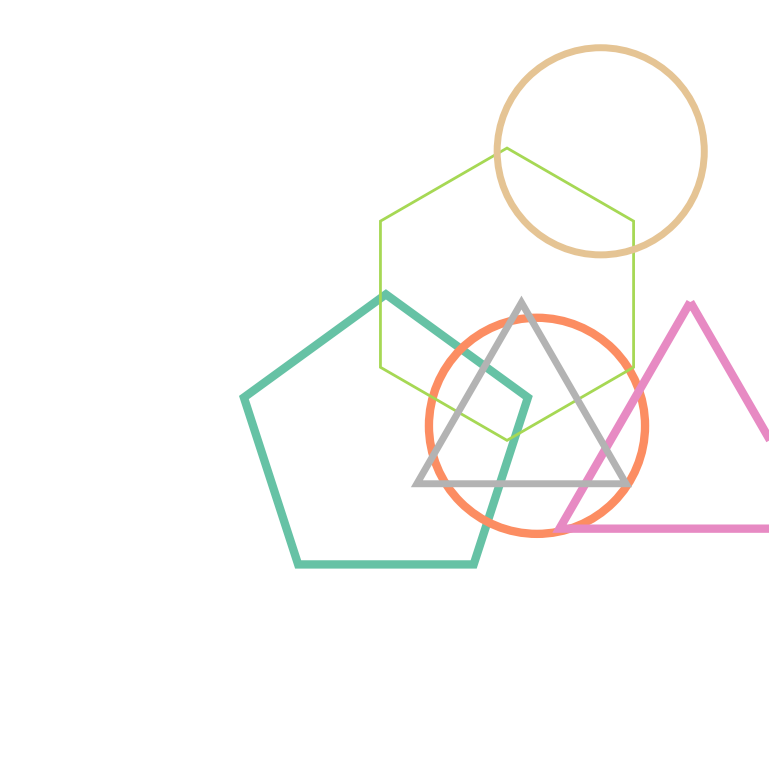[{"shape": "pentagon", "thickness": 3, "radius": 0.97, "center": [0.501, 0.424]}, {"shape": "circle", "thickness": 3, "radius": 0.7, "center": [0.697, 0.447]}, {"shape": "triangle", "thickness": 3, "radius": 0.98, "center": [0.897, 0.412]}, {"shape": "hexagon", "thickness": 1, "radius": 0.95, "center": [0.658, 0.618]}, {"shape": "circle", "thickness": 2.5, "radius": 0.67, "center": [0.78, 0.804]}, {"shape": "triangle", "thickness": 2.5, "radius": 0.78, "center": [0.677, 0.45]}]